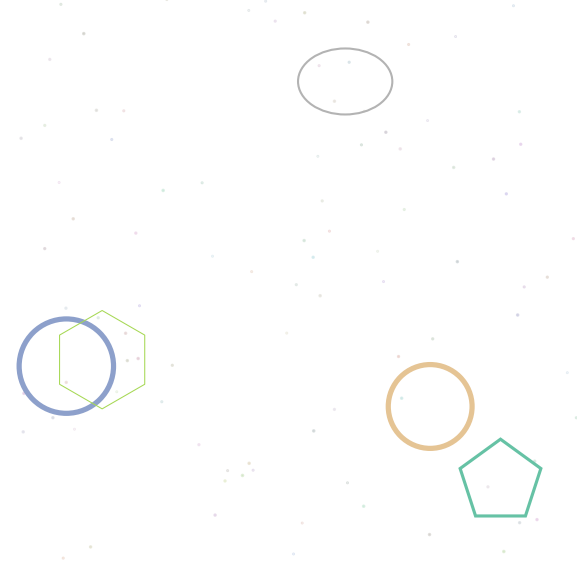[{"shape": "pentagon", "thickness": 1.5, "radius": 0.37, "center": [0.867, 0.165]}, {"shape": "circle", "thickness": 2.5, "radius": 0.41, "center": [0.115, 0.365]}, {"shape": "hexagon", "thickness": 0.5, "radius": 0.43, "center": [0.177, 0.376]}, {"shape": "circle", "thickness": 2.5, "radius": 0.36, "center": [0.745, 0.295]}, {"shape": "oval", "thickness": 1, "radius": 0.41, "center": [0.598, 0.858]}]